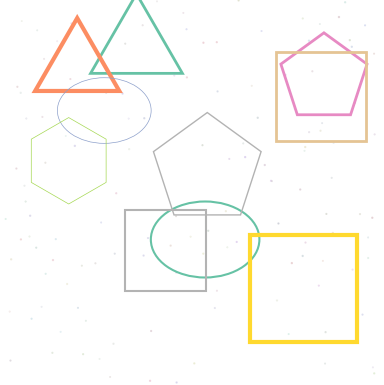[{"shape": "oval", "thickness": 1.5, "radius": 0.7, "center": [0.533, 0.378]}, {"shape": "triangle", "thickness": 2, "radius": 0.69, "center": [0.355, 0.878]}, {"shape": "triangle", "thickness": 3, "radius": 0.63, "center": [0.201, 0.827]}, {"shape": "oval", "thickness": 0.5, "radius": 0.61, "center": [0.271, 0.713]}, {"shape": "pentagon", "thickness": 2, "radius": 0.59, "center": [0.841, 0.797]}, {"shape": "hexagon", "thickness": 0.5, "radius": 0.56, "center": [0.178, 0.582]}, {"shape": "square", "thickness": 3, "radius": 0.7, "center": [0.789, 0.251]}, {"shape": "square", "thickness": 2, "radius": 0.58, "center": [0.834, 0.749]}, {"shape": "square", "thickness": 1.5, "radius": 0.53, "center": [0.43, 0.349]}, {"shape": "pentagon", "thickness": 1, "radius": 0.73, "center": [0.538, 0.561]}]